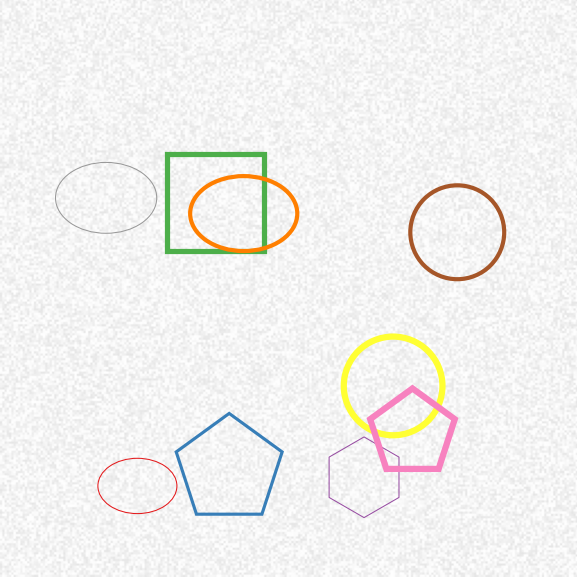[{"shape": "oval", "thickness": 0.5, "radius": 0.34, "center": [0.238, 0.158]}, {"shape": "pentagon", "thickness": 1.5, "radius": 0.48, "center": [0.397, 0.187]}, {"shape": "square", "thickness": 2.5, "radius": 0.42, "center": [0.373, 0.649]}, {"shape": "hexagon", "thickness": 0.5, "radius": 0.35, "center": [0.63, 0.173]}, {"shape": "oval", "thickness": 2, "radius": 0.46, "center": [0.422, 0.629]}, {"shape": "circle", "thickness": 3, "radius": 0.43, "center": [0.681, 0.331]}, {"shape": "circle", "thickness": 2, "radius": 0.41, "center": [0.792, 0.597]}, {"shape": "pentagon", "thickness": 3, "radius": 0.39, "center": [0.714, 0.249]}, {"shape": "oval", "thickness": 0.5, "radius": 0.44, "center": [0.184, 0.657]}]